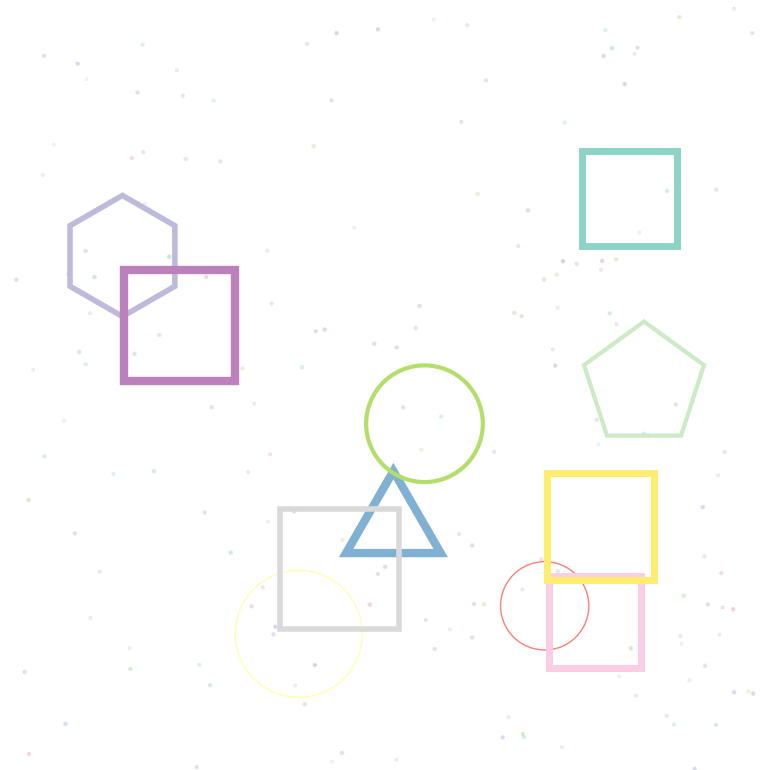[{"shape": "square", "thickness": 2.5, "radius": 0.31, "center": [0.818, 0.743]}, {"shape": "circle", "thickness": 0.5, "radius": 0.41, "center": [0.388, 0.177]}, {"shape": "hexagon", "thickness": 2, "radius": 0.39, "center": [0.159, 0.668]}, {"shape": "circle", "thickness": 0.5, "radius": 0.29, "center": [0.707, 0.213]}, {"shape": "triangle", "thickness": 3, "radius": 0.35, "center": [0.511, 0.317]}, {"shape": "circle", "thickness": 1.5, "radius": 0.38, "center": [0.551, 0.45]}, {"shape": "square", "thickness": 2.5, "radius": 0.3, "center": [0.773, 0.192]}, {"shape": "square", "thickness": 2, "radius": 0.39, "center": [0.441, 0.261]}, {"shape": "square", "thickness": 3, "radius": 0.36, "center": [0.233, 0.577]}, {"shape": "pentagon", "thickness": 1.5, "radius": 0.41, "center": [0.836, 0.501]}, {"shape": "square", "thickness": 2.5, "radius": 0.35, "center": [0.779, 0.316]}]